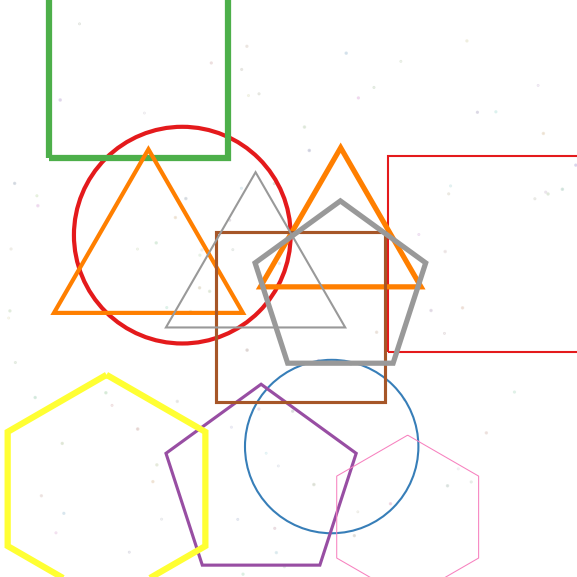[{"shape": "circle", "thickness": 2, "radius": 0.94, "center": [0.316, 0.592]}, {"shape": "square", "thickness": 1, "radius": 0.85, "center": [0.841, 0.56]}, {"shape": "circle", "thickness": 1, "radius": 0.75, "center": [0.574, 0.226]}, {"shape": "square", "thickness": 3, "radius": 0.77, "center": [0.24, 0.881]}, {"shape": "pentagon", "thickness": 1.5, "radius": 0.87, "center": [0.452, 0.161]}, {"shape": "triangle", "thickness": 2.5, "radius": 0.8, "center": [0.59, 0.583]}, {"shape": "triangle", "thickness": 2, "radius": 0.94, "center": [0.257, 0.552]}, {"shape": "hexagon", "thickness": 3, "radius": 0.99, "center": [0.184, 0.152]}, {"shape": "square", "thickness": 1.5, "radius": 0.73, "center": [0.52, 0.45]}, {"shape": "hexagon", "thickness": 0.5, "radius": 0.71, "center": [0.706, 0.104]}, {"shape": "pentagon", "thickness": 2.5, "radius": 0.78, "center": [0.589, 0.496]}, {"shape": "triangle", "thickness": 1, "radius": 0.9, "center": [0.443, 0.522]}]